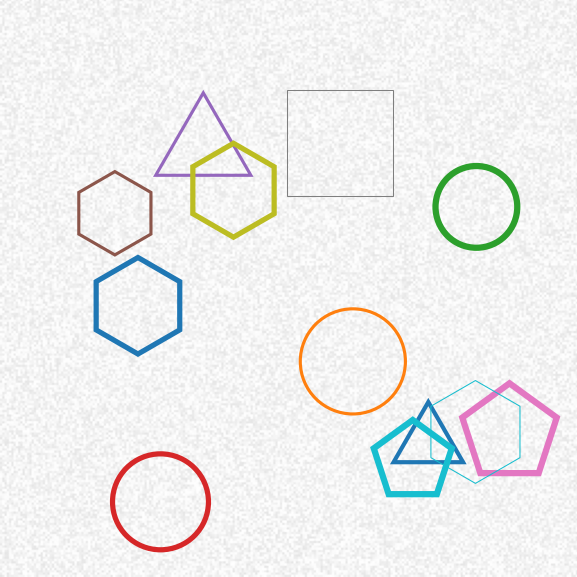[{"shape": "hexagon", "thickness": 2.5, "radius": 0.42, "center": [0.239, 0.47]}, {"shape": "triangle", "thickness": 2, "radius": 0.35, "center": [0.742, 0.234]}, {"shape": "circle", "thickness": 1.5, "radius": 0.46, "center": [0.611, 0.373]}, {"shape": "circle", "thickness": 3, "radius": 0.35, "center": [0.825, 0.641]}, {"shape": "circle", "thickness": 2.5, "radius": 0.42, "center": [0.278, 0.13]}, {"shape": "triangle", "thickness": 1.5, "radius": 0.48, "center": [0.352, 0.743]}, {"shape": "hexagon", "thickness": 1.5, "radius": 0.36, "center": [0.199, 0.63]}, {"shape": "pentagon", "thickness": 3, "radius": 0.43, "center": [0.882, 0.249]}, {"shape": "square", "thickness": 0.5, "radius": 0.46, "center": [0.588, 0.752]}, {"shape": "hexagon", "thickness": 2.5, "radius": 0.41, "center": [0.404, 0.67]}, {"shape": "hexagon", "thickness": 0.5, "radius": 0.45, "center": [0.823, 0.251]}, {"shape": "pentagon", "thickness": 3, "radius": 0.35, "center": [0.715, 0.201]}]